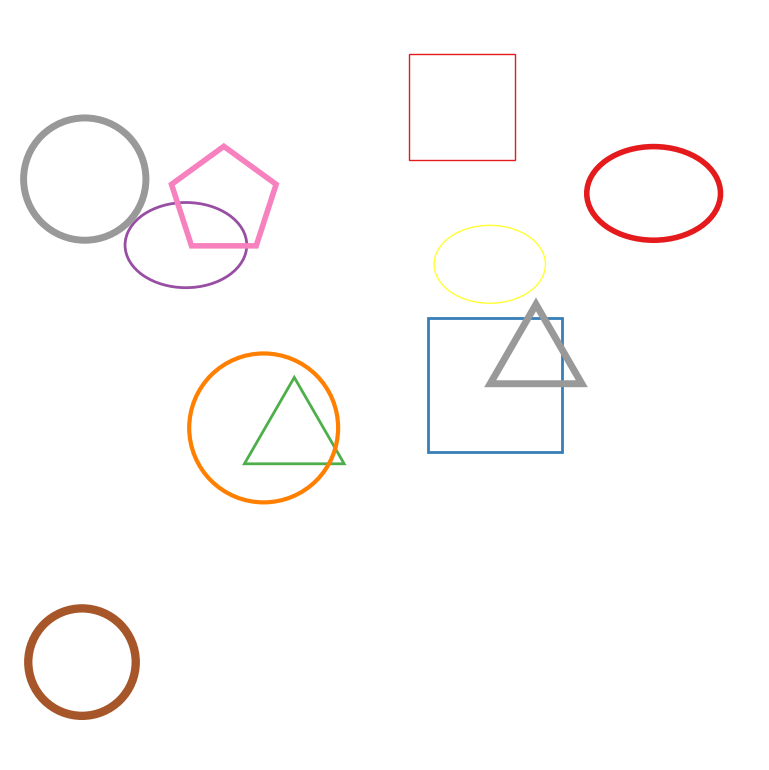[{"shape": "square", "thickness": 0.5, "radius": 0.34, "center": [0.6, 0.861]}, {"shape": "oval", "thickness": 2, "radius": 0.43, "center": [0.849, 0.749]}, {"shape": "square", "thickness": 1, "radius": 0.44, "center": [0.643, 0.5]}, {"shape": "triangle", "thickness": 1, "radius": 0.37, "center": [0.382, 0.435]}, {"shape": "oval", "thickness": 1, "radius": 0.4, "center": [0.241, 0.682]}, {"shape": "circle", "thickness": 1.5, "radius": 0.48, "center": [0.342, 0.444]}, {"shape": "oval", "thickness": 0.5, "radius": 0.36, "center": [0.636, 0.657]}, {"shape": "circle", "thickness": 3, "radius": 0.35, "center": [0.106, 0.14]}, {"shape": "pentagon", "thickness": 2, "radius": 0.36, "center": [0.291, 0.739]}, {"shape": "triangle", "thickness": 2.5, "radius": 0.34, "center": [0.696, 0.536]}, {"shape": "circle", "thickness": 2.5, "radius": 0.4, "center": [0.11, 0.767]}]